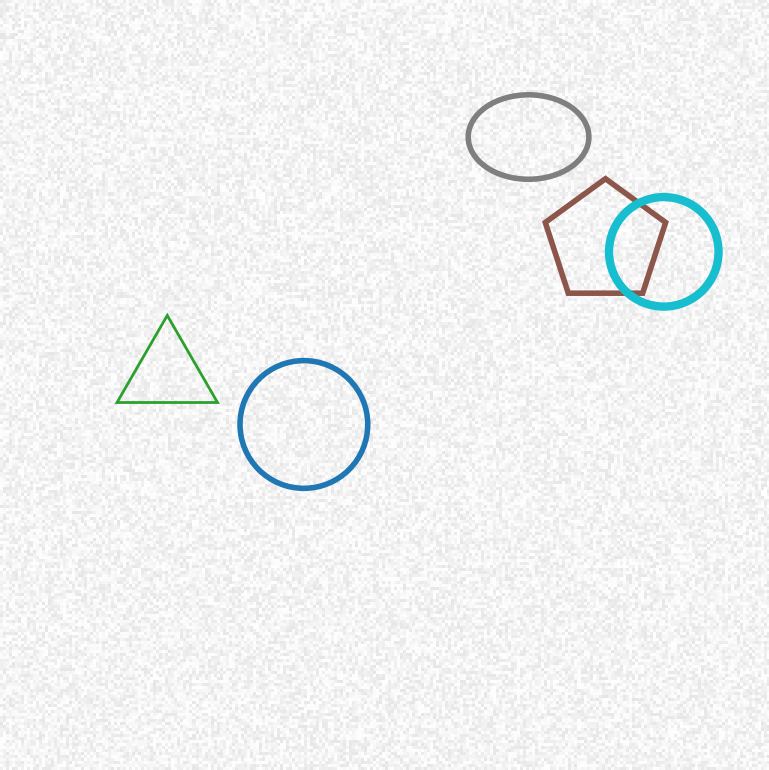[{"shape": "circle", "thickness": 2, "radius": 0.41, "center": [0.395, 0.449]}, {"shape": "triangle", "thickness": 1, "radius": 0.38, "center": [0.217, 0.515]}, {"shape": "pentagon", "thickness": 2, "radius": 0.41, "center": [0.786, 0.686]}, {"shape": "oval", "thickness": 2, "radius": 0.39, "center": [0.686, 0.822]}, {"shape": "circle", "thickness": 3, "radius": 0.36, "center": [0.862, 0.673]}]